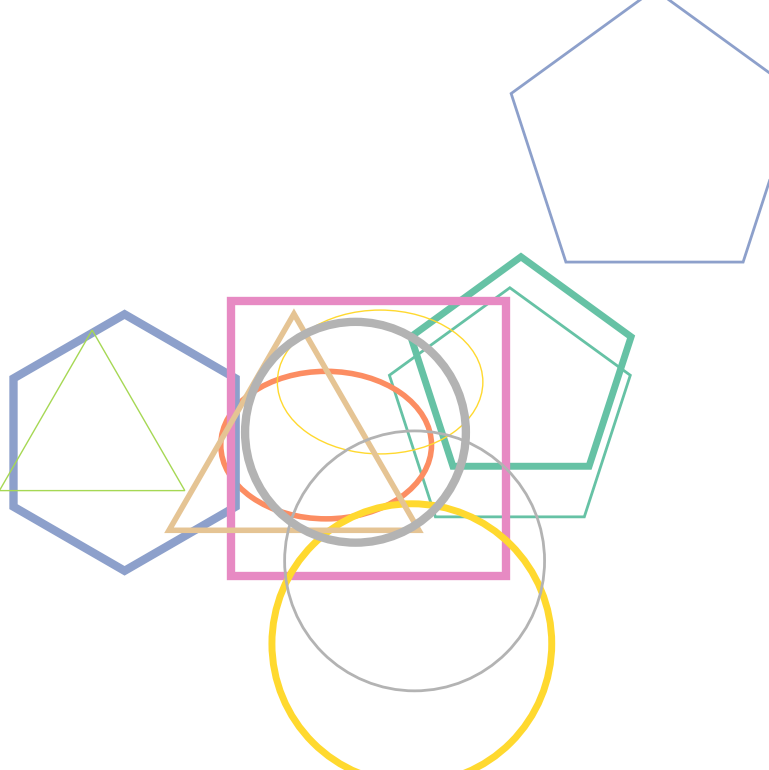[{"shape": "pentagon", "thickness": 1, "radius": 0.82, "center": [0.662, 0.462]}, {"shape": "pentagon", "thickness": 2.5, "radius": 0.75, "center": [0.677, 0.516]}, {"shape": "oval", "thickness": 2, "radius": 0.68, "center": [0.424, 0.422]}, {"shape": "pentagon", "thickness": 1, "radius": 0.98, "center": [0.85, 0.818]}, {"shape": "hexagon", "thickness": 3, "radius": 0.83, "center": [0.162, 0.425]}, {"shape": "square", "thickness": 3, "radius": 0.89, "center": [0.478, 0.43]}, {"shape": "triangle", "thickness": 0.5, "radius": 0.69, "center": [0.12, 0.432]}, {"shape": "circle", "thickness": 2.5, "radius": 0.91, "center": [0.535, 0.164]}, {"shape": "oval", "thickness": 0.5, "radius": 0.67, "center": [0.494, 0.504]}, {"shape": "triangle", "thickness": 2, "radius": 0.94, "center": [0.382, 0.405]}, {"shape": "circle", "thickness": 3, "radius": 0.72, "center": [0.462, 0.439]}, {"shape": "circle", "thickness": 1, "radius": 0.84, "center": [0.538, 0.272]}]